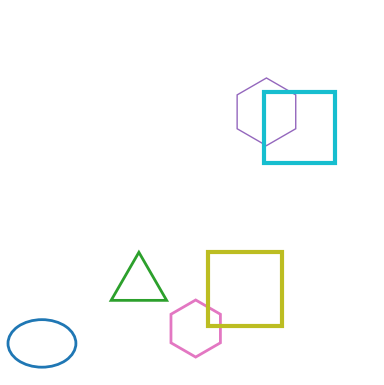[{"shape": "oval", "thickness": 2, "radius": 0.44, "center": [0.109, 0.108]}, {"shape": "triangle", "thickness": 2, "radius": 0.42, "center": [0.361, 0.261]}, {"shape": "hexagon", "thickness": 1, "radius": 0.44, "center": [0.692, 0.71]}, {"shape": "hexagon", "thickness": 2, "radius": 0.37, "center": [0.508, 0.147]}, {"shape": "square", "thickness": 3, "radius": 0.48, "center": [0.636, 0.249]}, {"shape": "square", "thickness": 3, "radius": 0.46, "center": [0.778, 0.669]}]